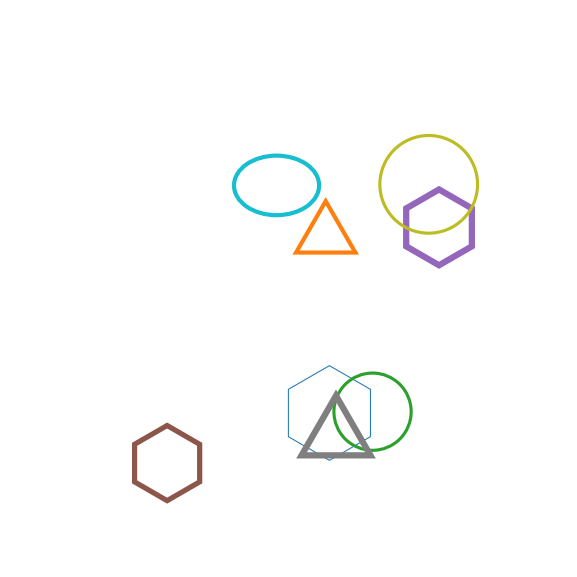[{"shape": "hexagon", "thickness": 0.5, "radius": 0.41, "center": [0.57, 0.284]}, {"shape": "triangle", "thickness": 2, "radius": 0.3, "center": [0.564, 0.591]}, {"shape": "circle", "thickness": 1.5, "radius": 0.33, "center": [0.645, 0.286]}, {"shape": "hexagon", "thickness": 3, "radius": 0.33, "center": [0.76, 0.605]}, {"shape": "hexagon", "thickness": 2.5, "radius": 0.33, "center": [0.289, 0.197]}, {"shape": "triangle", "thickness": 3, "radius": 0.34, "center": [0.582, 0.245]}, {"shape": "circle", "thickness": 1.5, "radius": 0.42, "center": [0.742, 0.68]}, {"shape": "oval", "thickness": 2, "radius": 0.37, "center": [0.479, 0.678]}]